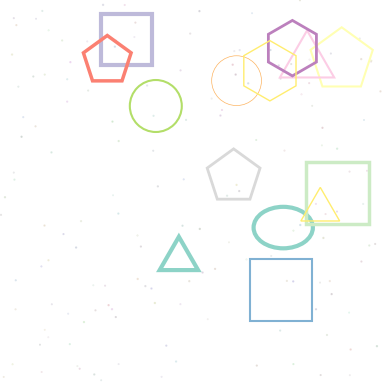[{"shape": "triangle", "thickness": 3, "radius": 0.29, "center": [0.465, 0.327]}, {"shape": "oval", "thickness": 3, "radius": 0.38, "center": [0.736, 0.409]}, {"shape": "pentagon", "thickness": 1.5, "radius": 0.42, "center": [0.887, 0.844]}, {"shape": "square", "thickness": 3, "radius": 0.33, "center": [0.329, 0.898]}, {"shape": "pentagon", "thickness": 2.5, "radius": 0.33, "center": [0.279, 0.843]}, {"shape": "square", "thickness": 1.5, "radius": 0.41, "center": [0.729, 0.247]}, {"shape": "circle", "thickness": 0.5, "radius": 0.32, "center": [0.614, 0.79]}, {"shape": "circle", "thickness": 1.5, "radius": 0.34, "center": [0.405, 0.725]}, {"shape": "triangle", "thickness": 1.5, "radius": 0.41, "center": [0.798, 0.839]}, {"shape": "pentagon", "thickness": 2, "radius": 0.36, "center": [0.607, 0.541]}, {"shape": "hexagon", "thickness": 2, "radius": 0.36, "center": [0.759, 0.875]}, {"shape": "square", "thickness": 2.5, "radius": 0.41, "center": [0.876, 0.499]}, {"shape": "triangle", "thickness": 1, "radius": 0.29, "center": [0.832, 0.455]}, {"shape": "hexagon", "thickness": 1, "radius": 0.39, "center": [0.701, 0.816]}]